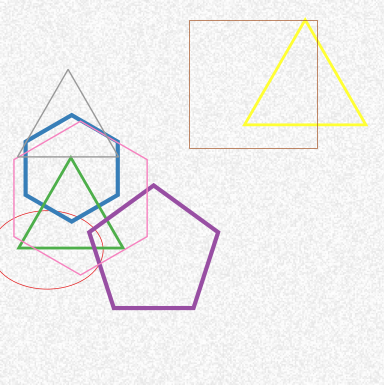[{"shape": "oval", "thickness": 0.5, "radius": 0.73, "center": [0.122, 0.351]}, {"shape": "hexagon", "thickness": 3, "radius": 0.69, "center": [0.186, 0.563]}, {"shape": "triangle", "thickness": 2, "radius": 0.78, "center": [0.184, 0.434]}, {"shape": "pentagon", "thickness": 3, "radius": 0.88, "center": [0.399, 0.342]}, {"shape": "triangle", "thickness": 2, "radius": 0.91, "center": [0.793, 0.767]}, {"shape": "square", "thickness": 0.5, "radius": 0.83, "center": [0.657, 0.781]}, {"shape": "hexagon", "thickness": 1, "radius": 1.0, "center": [0.209, 0.485]}, {"shape": "triangle", "thickness": 1, "radius": 0.76, "center": [0.177, 0.668]}]